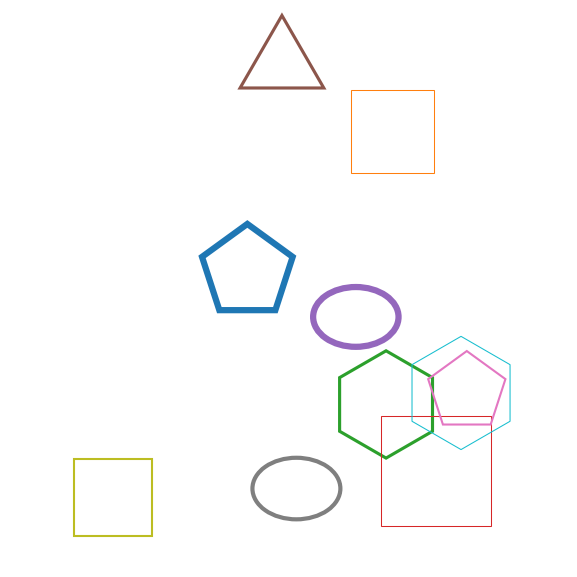[{"shape": "pentagon", "thickness": 3, "radius": 0.41, "center": [0.428, 0.529]}, {"shape": "square", "thickness": 0.5, "radius": 0.36, "center": [0.681, 0.772]}, {"shape": "hexagon", "thickness": 1.5, "radius": 0.46, "center": [0.668, 0.299]}, {"shape": "square", "thickness": 0.5, "radius": 0.48, "center": [0.755, 0.183]}, {"shape": "oval", "thickness": 3, "radius": 0.37, "center": [0.616, 0.45]}, {"shape": "triangle", "thickness": 1.5, "radius": 0.42, "center": [0.488, 0.889]}, {"shape": "pentagon", "thickness": 1, "radius": 0.35, "center": [0.808, 0.321]}, {"shape": "oval", "thickness": 2, "radius": 0.38, "center": [0.513, 0.153]}, {"shape": "square", "thickness": 1, "radius": 0.34, "center": [0.196, 0.138]}, {"shape": "hexagon", "thickness": 0.5, "radius": 0.49, "center": [0.798, 0.319]}]